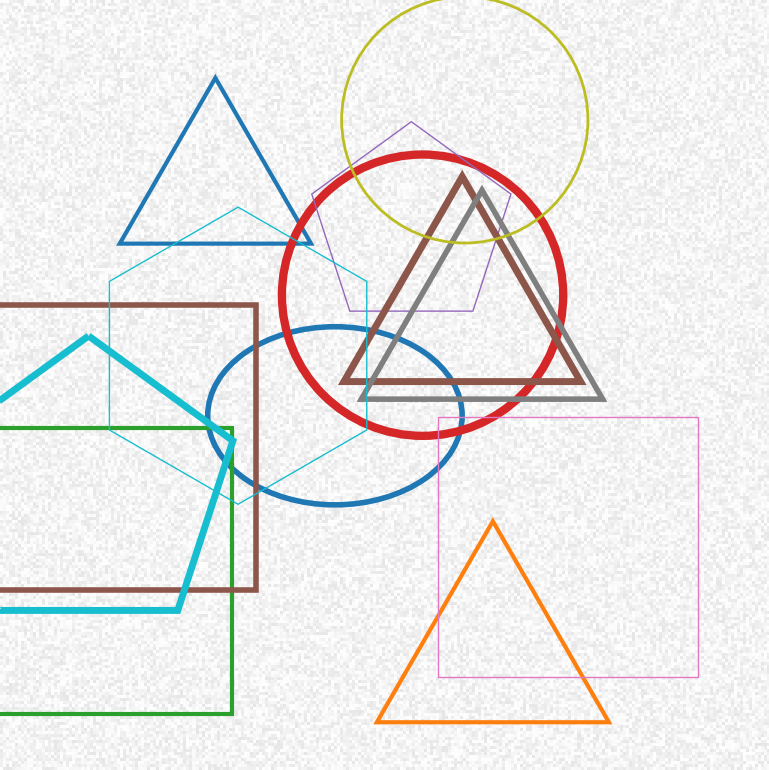[{"shape": "oval", "thickness": 2, "radius": 0.83, "center": [0.435, 0.46]}, {"shape": "triangle", "thickness": 1.5, "radius": 0.72, "center": [0.28, 0.755]}, {"shape": "triangle", "thickness": 1.5, "radius": 0.87, "center": [0.64, 0.149]}, {"shape": "square", "thickness": 1.5, "radius": 0.93, "center": [0.115, 0.258]}, {"shape": "circle", "thickness": 3, "radius": 0.91, "center": [0.549, 0.617]}, {"shape": "pentagon", "thickness": 0.5, "radius": 0.68, "center": [0.534, 0.706]}, {"shape": "square", "thickness": 2, "radius": 0.93, "center": [0.148, 0.419]}, {"shape": "triangle", "thickness": 2.5, "radius": 0.89, "center": [0.6, 0.593]}, {"shape": "square", "thickness": 0.5, "radius": 0.84, "center": [0.738, 0.29]}, {"shape": "triangle", "thickness": 2, "radius": 0.9, "center": [0.626, 0.572]}, {"shape": "circle", "thickness": 1, "radius": 0.8, "center": [0.604, 0.844]}, {"shape": "hexagon", "thickness": 0.5, "radius": 0.96, "center": [0.309, 0.538]}, {"shape": "pentagon", "thickness": 2.5, "radius": 0.99, "center": [0.115, 0.367]}]